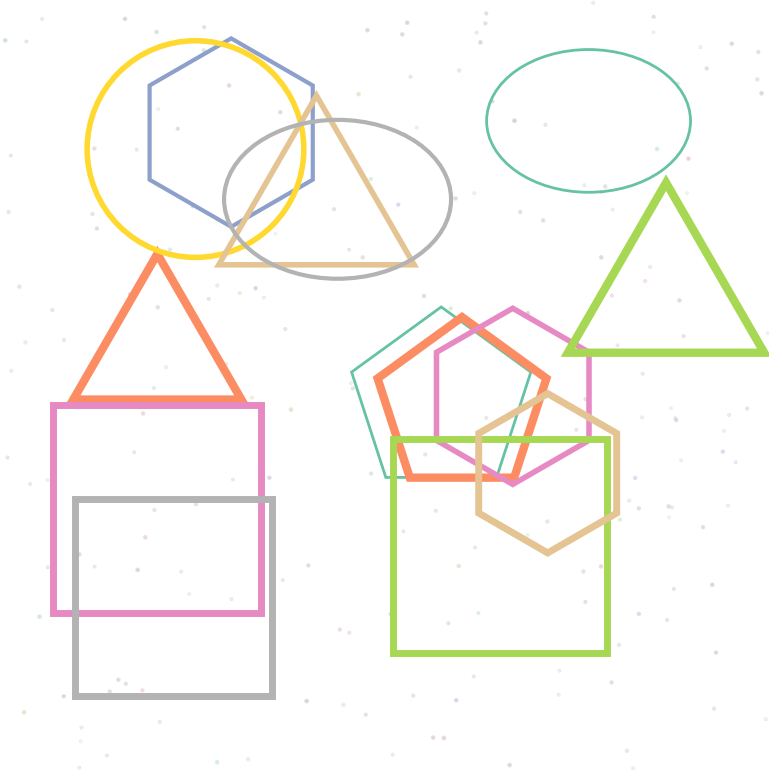[{"shape": "pentagon", "thickness": 1, "radius": 0.61, "center": [0.573, 0.479]}, {"shape": "oval", "thickness": 1, "radius": 0.66, "center": [0.764, 0.843]}, {"shape": "pentagon", "thickness": 3, "radius": 0.58, "center": [0.6, 0.473]}, {"shape": "triangle", "thickness": 3, "radius": 0.63, "center": [0.204, 0.544]}, {"shape": "hexagon", "thickness": 1.5, "radius": 0.61, "center": [0.3, 0.828]}, {"shape": "hexagon", "thickness": 2, "radius": 0.57, "center": [0.666, 0.485]}, {"shape": "square", "thickness": 2.5, "radius": 0.68, "center": [0.204, 0.339]}, {"shape": "triangle", "thickness": 3, "radius": 0.74, "center": [0.865, 0.616]}, {"shape": "square", "thickness": 2.5, "radius": 0.7, "center": [0.65, 0.291]}, {"shape": "circle", "thickness": 2, "radius": 0.7, "center": [0.254, 0.806]}, {"shape": "hexagon", "thickness": 2.5, "radius": 0.52, "center": [0.711, 0.385]}, {"shape": "triangle", "thickness": 2, "radius": 0.73, "center": [0.411, 0.729]}, {"shape": "square", "thickness": 2.5, "radius": 0.64, "center": [0.226, 0.224]}, {"shape": "oval", "thickness": 1.5, "radius": 0.74, "center": [0.438, 0.741]}]